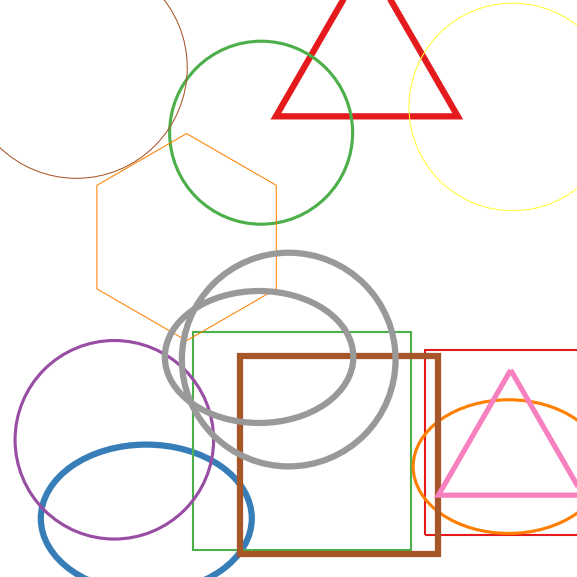[{"shape": "triangle", "thickness": 3, "radius": 0.91, "center": [0.635, 0.889]}, {"shape": "square", "thickness": 1, "radius": 0.8, "center": [0.896, 0.232]}, {"shape": "oval", "thickness": 3, "radius": 0.91, "center": [0.253, 0.101]}, {"shape": "square", "thickness": 1, "radius": 0.95, "center": [0.523, 0.236]}, {"shape": "circle", "thickness": 1.5, "radius": 0.79, "center": [0.452, 0.769]}, {"shape": "circle", "thickness": 1.5, "radius": 0.86, "center": [0.198, 0.238]}, {"shape": "hexagon", "thickness": 0.5, "radius": 0.9, "center": [0.323, 0.589]}, {"shape": "oval", "thickness": 1.5, "radius": 0.83, "center": [0.881, 0.191]}, {"shape": "circle", "thickness": 0.5, "radius": 0.9, "center": [0.888, 0.814]}, {"shape": "square", "thickness": 3, "radius": 0.86, "center": [0.587, 0.212]}, {"shape": "circle", "thickness": 0.5, "radius": 0.96, "center": [0.132, 0.882]}, {"shape": "triangle", "thickness": 2.5, "radius": 0.72, "center": [0.884, 0.214]}, {"shape": "circle", "thickness": 3, "radius": 0.93, "center": [0.5, 0.377]}, {"shape": "oval", "thickness": 3, "radius": 0.82, "center": [0.449, 0.381]}]